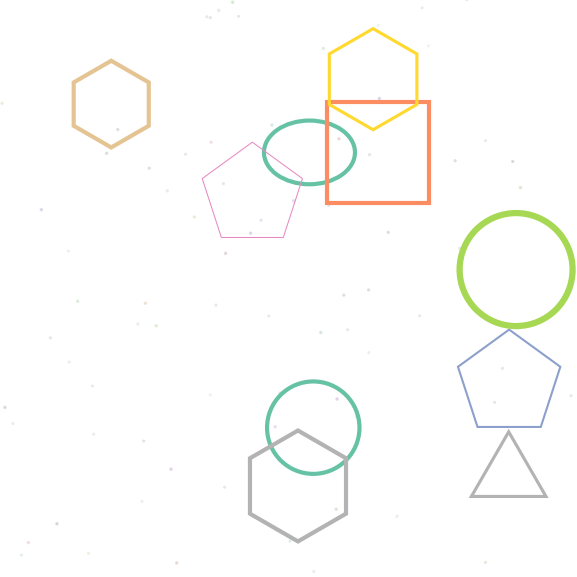[{"shape": "circle", "thickness": 2, "radius": 0.4, "center": [0.542, 0.259]}, {"shape": "oval", "thickness": 2, "radius": 0.39, "center": [0.536, 0.735]}, {"shape": "square", "thickness": 2, "radius": 0.44, "center": [0.654, 0.735]}, {"shape": "pentagon", "thickness": 1, "radius": 0.47, "center": [0.882, 0.335]}, {"shape": "pentagon", "thickness": 0.5, "radius": 0.46, "center": [0.437, 0.662]}, {"shape": "circle", "thickness": 3, "radius": 0.49, "center": [0.894, 0.532]}, {"shape": "hexagon", "thickness": 1.5, "radius": 0.44, "center": [0.646, 0.862]}, {"shape": "hexagon", "thickness": 2, "radius": 0.38, "center": [0.193, 0.819]}, {"shape": "triangle", "thickness": 1.5, "radius": 0.37, "center": [0.881, 0.177]}, {"shape": "hexagon", "thickness": 2, "radius": 0.48, "center": [0.516, 0.158]}]